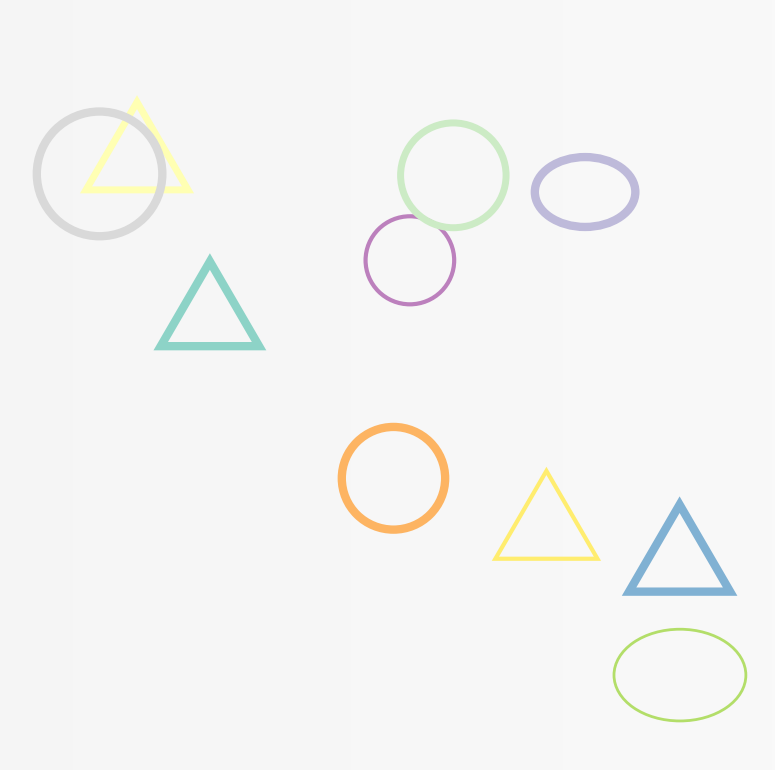[{"shape": "triangle", "thickness": 3, "radius": 0.37, "center": [0.271, 0.587]}, {"shape": "triangle", "thickness": 2.5, "radius": 0.38, "center": [0.177, 0.791]}, {"shape": "oval", "thickness": 3, "radius": 0.32, "center": [0.755, 0.751]}, {"shape": "triangle", "thickness": 3, "radius": 0.38, "center": [0.877, 0.269]}, {"shape": "circle", "thickness": 3, "radius": 0.33, "center": [0.508, 0.379]}, {"shape": "oval", "thickness": 1, "radius": 0.43, "center": [0.877, 0.123]}, {"shape": "circle", "thickness": 3, "radius": 0.4, "center": [0.128, 0.774]}, {"shape": "circle", "thickness": 1.5, "radius": 0.29, "center": [0.529, 0.662]}, {"shape": "circle", "thickness": 2.5, "radius": 0.34, "center": [0.585, 0.772]}, {"shape": "triangle", "thickness": 1.5, "radius": 0.38, "center": [0.705, 0.312]}]